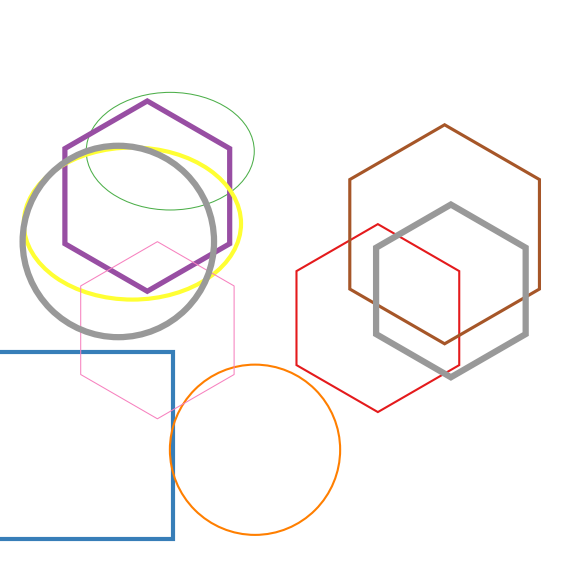[{"shape": "hexagon", "thickness": 1, "radius": 0.81, "center": [0.654, 0.448]}, {"shape": "square", "thickness": 2, "radius": 0.81, "center": [0.138, 0.228]}, {"shape": "oval", "thickness": 0.5, "radius": 0.73, "center": [0.295, 0.737]}, {"shape": "hexagon", "thickness": 2.5, "radius": 0.82, "center": [0.255, 0.66]}, {"shape": "circle", "thickness": 1, "radius": 0.74, "center": [0.442, 0.22]}, {"shape": "oval", "thickness": 2, "radius": 0.94, "center": [0.229, 0.612]}, {"shape": "hexagon", "thickness": 1.5, "radius": 0.95, "center": [0.77, 0.593]}, {"shape": "hexagon", "thickness": 0.5, "radius": 0.77, "center": [0.273, 0.427]}, {"shape": "circle", "thickness": 3, "radius": 0.83, "center": [0.205, 0.581]}, {"shape": "hexagon", "thickness": 3, "radius": 0.75, "center": [0.781, 0.495]}]